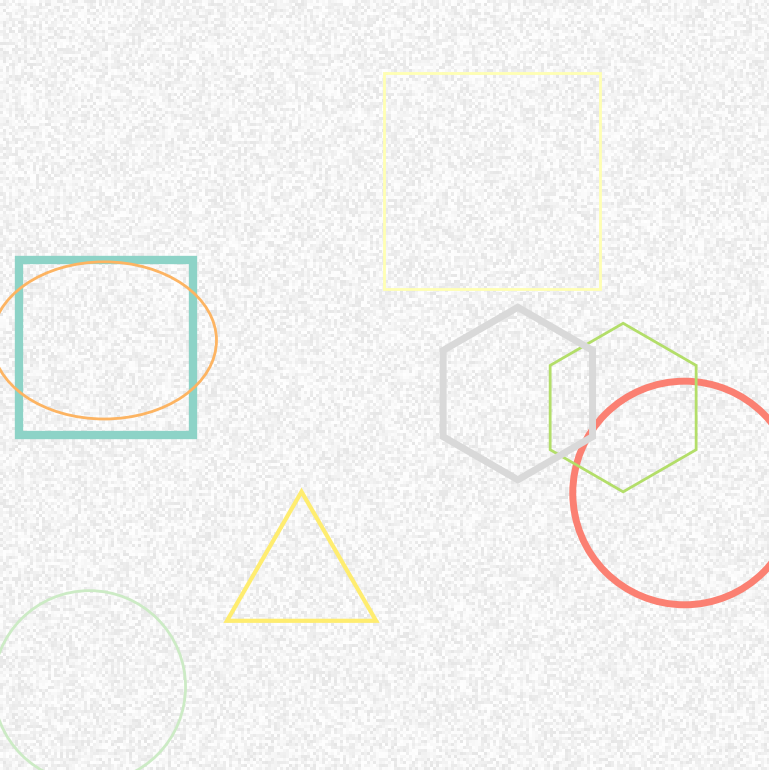[{"shape": "square", "thickness": 3, "radius": 0.57, "center": [0.138, 0.548]}, {"shape": "square", "thickness": 1, "radius": 0.7, "center": [0.639, 0.765]}, {"shape": "circle", "thickness": 2.5, "radius": 0.73, "center": [0.889, 0.36]}, {"shape": "oval", "thickness": 1, "radius": 0.73, "center": [0.135, 0.558]}, {"shape": "hexagon", "thickness": 1, "radius": 0.55, "center": [0.809, 0.471]}, {"shape": "hexagon", "thickness": 2.5, "radius": 0.56, "center": [0.673, 0.489]}, {"shape": "circle", "thickness": 1, "radius": 0.62, "center": [0.116, 0.108]}, {"shape": "triangle", "thickness": 1.5, "radius": 0.56, "center": [0.392, 0.25]}]